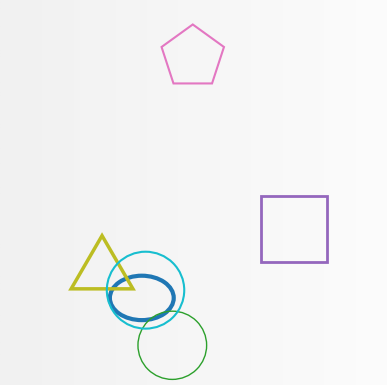[{"shape": "oval", "thickness": 3, "radius": 0.41, "center": [0.366, 0.226]}, {"shape": "circle", "thickness": 1, "radius": 0.44, "center": [0.445, 0.103]}, {"shape": "square", "thickness": 2, "radius": 0.43, "center": [0.759, 0.405]}, {"shape": "pentagon", "thickness": 1.5, "radius": 0.42, "center": [0.497, 0.852]}, {"shape": "triangle", "thickness": 2.5, "radius": 0.46, "center": [0.263, 0.296]}, {"shape": "circle", "thickness": 1.5, "radius": 0.5, "center": [0.376, 0.246]}]